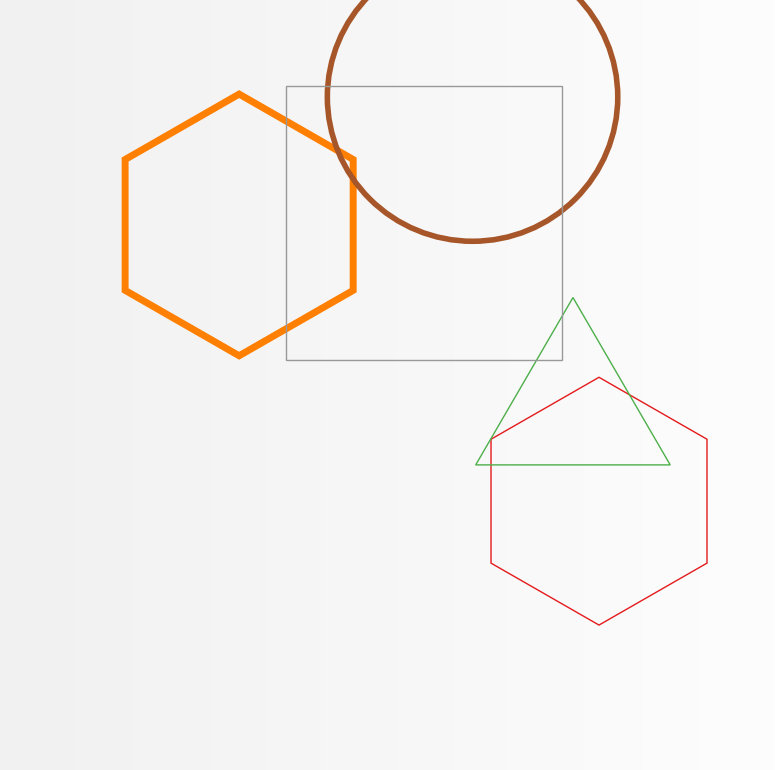[{"shape": "hexagon", "thickness": 0.5, "radius": 0.8, "center": [0.773, 0.349]}, {"shape": "triangle", "thickness": 0.5, "radius": 0.72, "center": [0.739, 0.469]}, {"shape": "hexagon", "thickness": 2.5, "radius": 0.85, "center": [0.309, 0.708]}, {"shape": "circle", "thickness": 2, "radius": 0.94, "center": [0.61, 0.874]}, {"shape": "square", "thickness": 0.5, "radius": 0.89, "center": [0.547, 0.71]}]